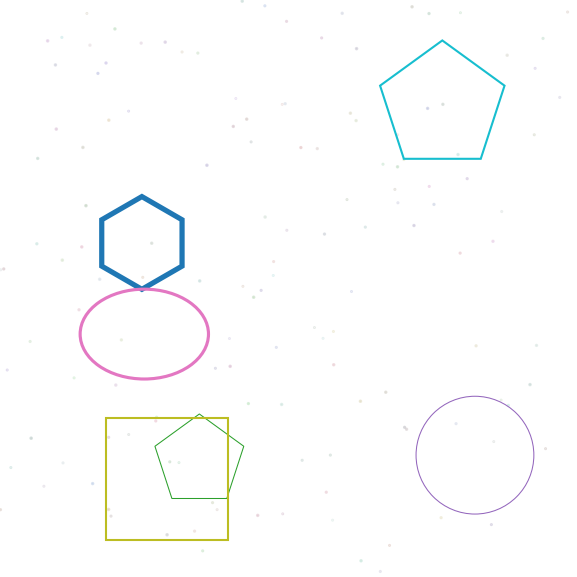[{"shape": "hexagon", "thickness": 2.5, "radius": 0.4, "center": [0.246, 0.578]}, {"shape": "pentagon", "thickness": 0.5, "radius": 0.4, "center": [0.345, 0.201]}, {"shape": "circle", "thickness": 0.5, "radius": 0.51, "center": [0.822, 0.211]}, {"shape": "oval", "thickness": 1.5, "radius": 0.56, "center": [0.25, 0.421]}, {"shape": "square", "thickness": 1, "radius": 0.53, "center": [0.289, 0.169]}, {"shape": "pentagon", "thickness": 1, "radius": 0.57, "center": [0.766, 0.816]}]